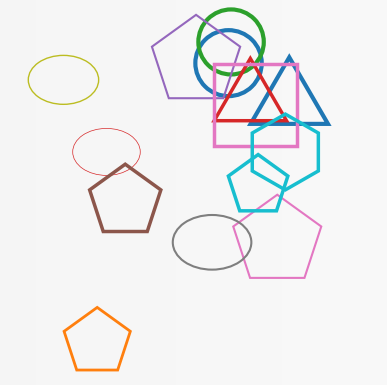[{"shape": "triangle", "thickness": 3, "radius": 0.58, "center": [0.747, 0.736]}, {"shape": "circle", "thickness": 3, "radius": 0.43, "center": [0.59, 0.836]}, {"shape": "pentagon", "thickness": 2, "radius": 0.45, "center": [0.251, 0.112]}, {"shape": "circle", "thickness": 3, "radius": 0.42, "center": [0.596, 0.891]}, {"shape": "oval", "thickness": 0.5, "radius": 0.44, "center": [0.275, 0.605]}, {"shape": "triangle", "thickness": 2.5, "radius": 0.54, "center": [0.646, 0.74]}, {"shape": "pentagon", "thickness": 1.5, "radius": 0.6, "center": [0.506, 0.842]}, {"shape": "pentagon", "thickness": 2.5, "radius": 0.48, "center": [0.323, 0.477]}, {"shape": "pentagon", "thickness": 1.5, "radius": 0.6, "center": [0.716, 0.375]}, {"shape": "square", "thickness": 2.5, "radius": 0.53, "center": [0.659, 0.727]}, {"shape": "oval", "thickness": 1.5, "radius": 0.51, "center": [0.547, 0.371]}, {"shape": "oval", "thickness": 1, "radius": 0.45, "center": [0.164, 0.793]}, {"shape": "hexagon", "thickness": 2.5, "radius": 0.49, "center": [0.736, 0.605]}, {"shape": "pentagon", "thickness": 2.5, "radius": 0.4, "center": [0.666, 0.518]}]